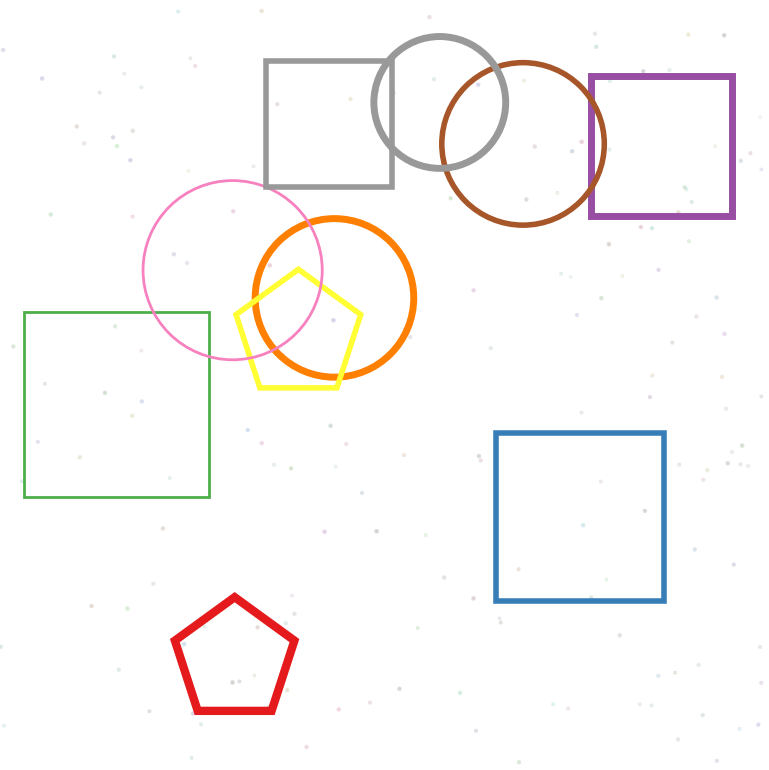[{"shape": "pentagon", "thickness": 3, "radius": 0.41, "center": [0.305, 0.143]}, {"shape": "square", "thickness": 2, "radius": 0.54, "center": [0.753, 0.329]}, {"shape": "square", "thickness": 1, "radius": 0.6, "center": [0.151, 0.475]}, {"shape": "square", "thickness": 2.5, "radius": 0.46, "center": [0.859, 0.81]}, {"shape": "circle", "thickness": 2.5, "radius": 0.51, "center": [0.434, 0.613]}, {"shape": "pentagon", "thickness": 2, "radius": 0.43, "center": [0.388, 0.565]}, {"shape": "circle", "thickness": 2, "radius": 0.53, "center": [0.679, 0.813]}, {"shape": "circle", "thickness": 1, "radius": 0.58, "center": [0.302, 0.649]}, {"shape": "square", "thickness": 2, "radius": 0.41, "center": [0.428, 0.839]}, {"shape": "circle", "thickness": 2.5, "radius": 0.43, "center": [0.571, 0.867]}]